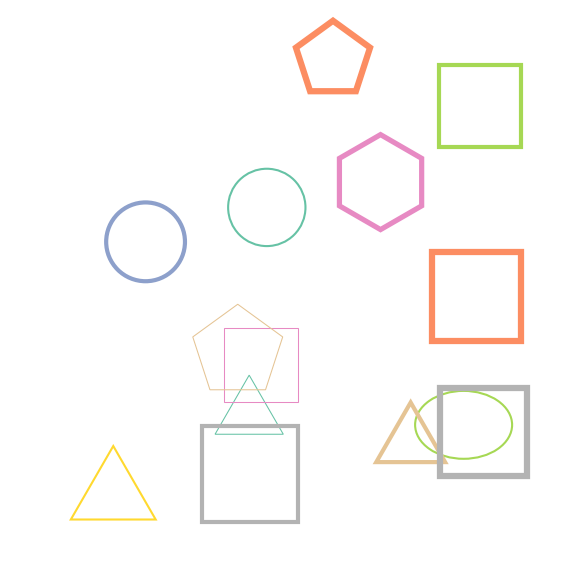[{"shape": "circle", "thickness": 1, "radius": 0.33, "center": [0.462, 0.64]}, {"shape": "triangle", "thickness": 0.5, "radius": 0.34, "center": [0.431, 0.281]}, {"shape": "square", "thickness": 3, "radius": 0.39, "center": [0.825, 0.486]}, {"shape": "pentagon", "thickness": 3, "radius": 0.34, "center": [0.577, 0.896]}, {"shape": "circle", "thickness": 2, "radius": 0.34, "center": [0.252, 0.58]}, {"shape": "square", "thickness": 0.5, "radius": 0.32, "center": [0.452, 0.367]}, {"shape": "hexagon", "thickness": 2.5, "radius": 0.41, "center": [0.659, 0.684]}, {"shape": "square", "thickness": 2, "radius": 0.36, "center": [0.831, 0.816]}, {"shape": "oval", "thickness": 1, "radius": 0.42, "center": [0.803, 0.263]}, {"shape": "triangle", "thickness": 1, "radius": 0.42, "center": [0.196, 0.142]}, {"shape": "triangle", "thickness": 2, "radius": 0.34, "center": [0.711, 0.233]}, {"shape": "pentagon", "thickness": 0.5, "radius": 0.41, "center": [0.412, 0.39]}, {"shape": "square", "thickness": 2, "radius": 0.42, "center": [0.432, 0.178]}, {"shape": "square", "thickness": 3, "radius": 0.38, "center": [0.837, 0.251]}]